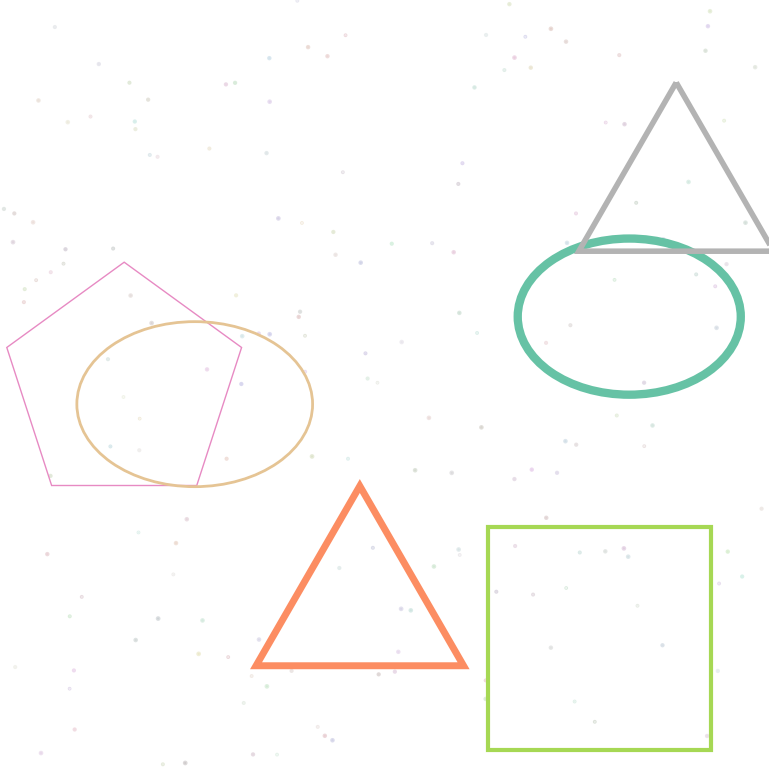[{"shape": "oval", "thickness": 3, "radius": 0.72, "center": [0.817, 0.589]}, {"shape": "triangle", "thickness": 2.5, "radius": 0.78, "center": [0.467, 0.213]}, {"shape": "pentagon", "thickness": 0.5, "radius": 0.8, "center": [0.161, 0.499]}, {"shape": "square", "thickness": 1.5, "radius": 0.72, "center": [0.779, 0.171]}, {"shape": "oval", "thickness": 1, "radius": 0.77, "center": [0.253, 0.475]}, {"shape": "triangle", "thickness": 2, "radius": 0.73, "center": [0.878, 0.747]}]